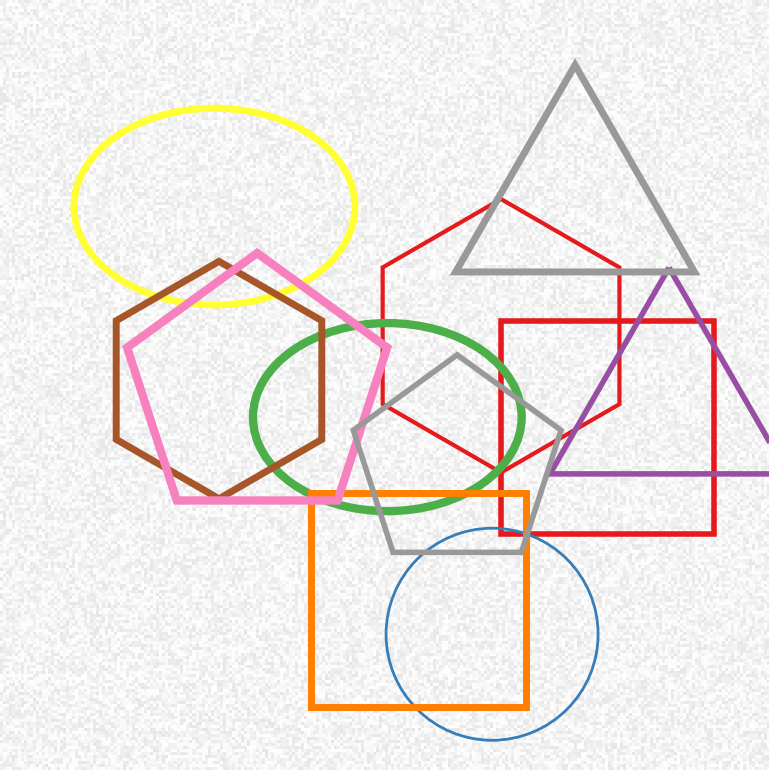[{"shape": "square", "thickness": 2, "radius": 0.69, "center": [0.789, 0.445]}, {"shape": "hexagon", "thickness": 1.5, "radius": 0.89, "center": [0.651, 0.564]}, {"shape": "circle", "thickness": 1, "radius": 0.69, "center": [0.639, 0.176]}, {"shape": "oval", "thickness": 3, "radius": 0.87, "center": [0.503, 0.458]}, {"shape": "triangle", "thickness": 2, "radius": 0.89, "center": [0.869, 0.474]}, {"shape": "square", "thickness": 2.5, "radius": 0.7, "center": [0.544, 0.221]}, {"shape": "oval", "thickness": 2.5, "radius": 0.91, "center": [0.279, 0.732]}, {"shape": "hexagon", "thickness": 2.5, "radius": 0.77, "center": [0.284, 0.506]}, {"shape": "pentagon", "thickness": 3, "radius": 0.89, "center": [0.334, 0.494]}, {"shape": "pentagon", "thickness": 2, "radius": 0.71, "center": [0.594, 0.397]}, {"shape": "triangle", "thickness": 2.5, "radius": 0.9, "center": [0.747, 0.736]}]